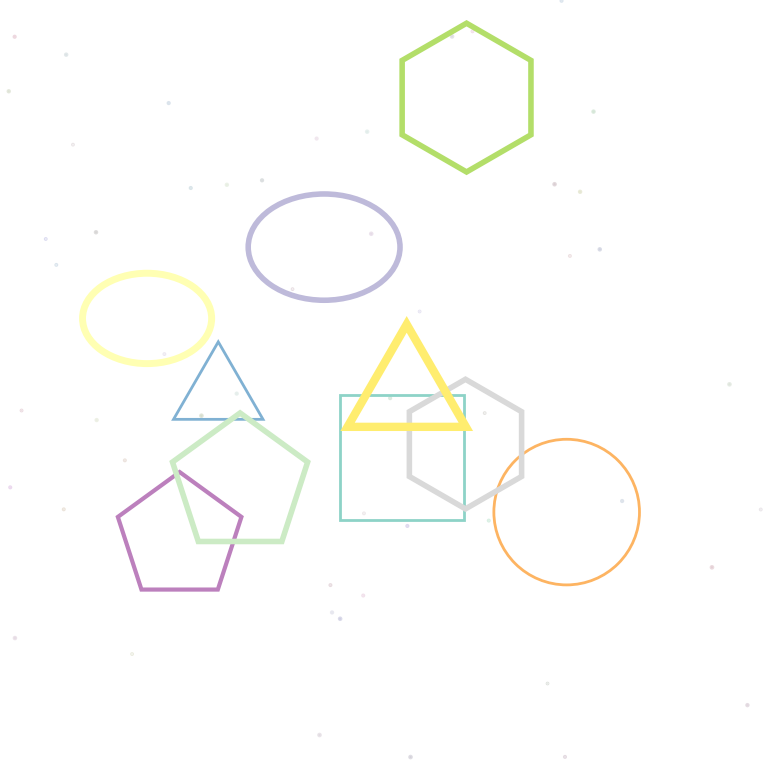[{"shape": "square", "thickness": 1, "radius": 0.4, "center": [0.522, 0.406]}, {"shape": "oval", "thickness": 2.5, "radius": 0.42, "center": [0.191, 0.586]}, {"shape": "oval", "thickness": 2, "radius": 0.49, "center": [0.421, 0.679]}, {"shape": "triangle", "thickness": 1, "radius": 0.34, "center": [0.283, 0.489]}, {"shape": "circle", "thickness": 1, "radius": 0.47, "center": [0.736, 0.335]}, {"shape": "hexagon", "thickness": 2, "radius": 0.48, "center": [0.606, 0.873]}, {"shape": "hexagon", "thickness": 2, "radius": 0.42, "center": [0.605, 0.423]}, {"shape": "pentagon", "thickness": 1.5, "radius": 0.42, "center": [0.233, 0.303]}, {"shape": "pentagon", "thickness": 2, "radius": 0.46, "center": [0.312, 0.371]}, {"shape": "triangle", "thickness": 3, "radius": 0.44, "center": [0.528, 0.49]}]